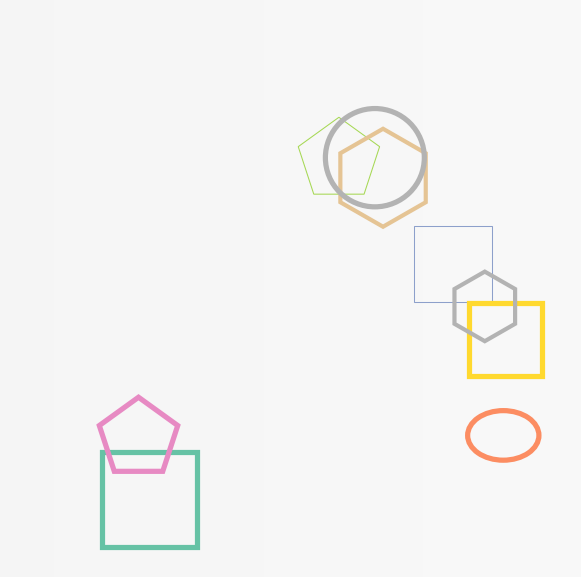[{"shape": "square", "thickness": 2.5, "radius": 0.41, "center": [0.257, 0.134]}, {"shape": "oval", "thickness": 2.5, "radius": 0.31, "center": [0.866, 0.245]}, {"shape": "square", "thickness": 0.5, "radius": 0.33, "center": [0.779, 0.542]}, {"shape": "pentagon", "thickness": 2.5, "radius": 0.35, "center": [0.238, 0.24]}, {"shape": "pentagon", "thickness": 0.5, "radius": 0.37, "center": [0.583, 0.722]}, {"shape": "square", "thickness": 2.5, "radius": 0.32, "center": [0.87, 0.411]}, {"shape": "hexagon", "thickness": 2, "radius": 0.42, "center": [0.659, 0.691]}, {"shape": "hexagon", "thickness": 2, "radius": 0.3, "center": [0.834, 0.469]}, {"shape": "circle", "thickness": 2.5, "radius": 0.43, "center": [0.645, 0.726]}]